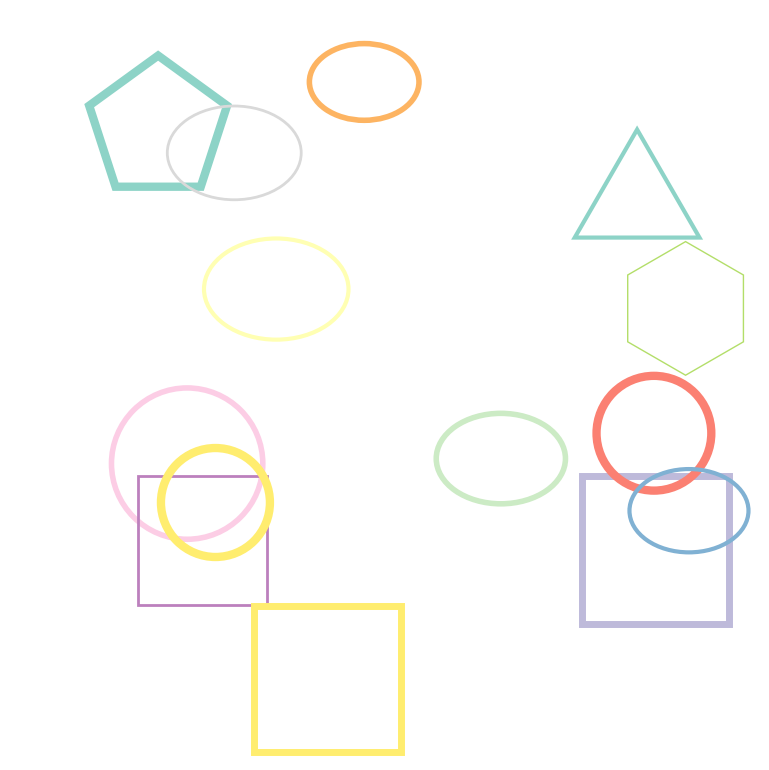[{"shape": "pentagon", "thickness": 3, "radius": 0.47, "center": [0.205, 0.834]}, {"shape": "triangle", "thickness": 1.5, "radius": 0.47, "center": [0.827, 0.738]}, {"shape": "oval", "thickness": 1.5, "radius": 0.47, "center": [0.359, 0.625]}, {"shape": "square", "thickness": 2.5, "radius": 0.48, "center": [0.851, 0.286]}, {"shape": "circle", "thickness": 3, "radius": 0.37, "center": [0.849, 0.437]}, {"shape": "oval", "thickness": 1.5, "radius": 0.39, "center": [0.895, 0.337]}, {"shape": "oval", "thickness": 2, "radius": 0.36, "center": [0.473, 0.894]}, {"shape": "hexagon", "thickness": 0.5, "radius": 0.43, "center": [0.89, 0.599]}, {"shape": "circle", "thickness": 2, "radius": 0.49, "center": [0.243, 0.398]}, {"shape": "oval", "thickness": 1, "radius": 0.43, "center": [0.304, 0.801]}, {"shape": "square", "thickness": 1, "radius": 0.42, "center": [0.263, 0.298]}, {"shape": "oval", "thickness": 2, "radius": 0.42, "center": [0.65, 0.404]}, {"shape": "circle", "thickness": 3, "radius": 0.35, "center": [0.28, 0.347]}, {"shape": "square", "thickness": 2.5, "radius": 0.48, "center": [0.425, 0.118]}]